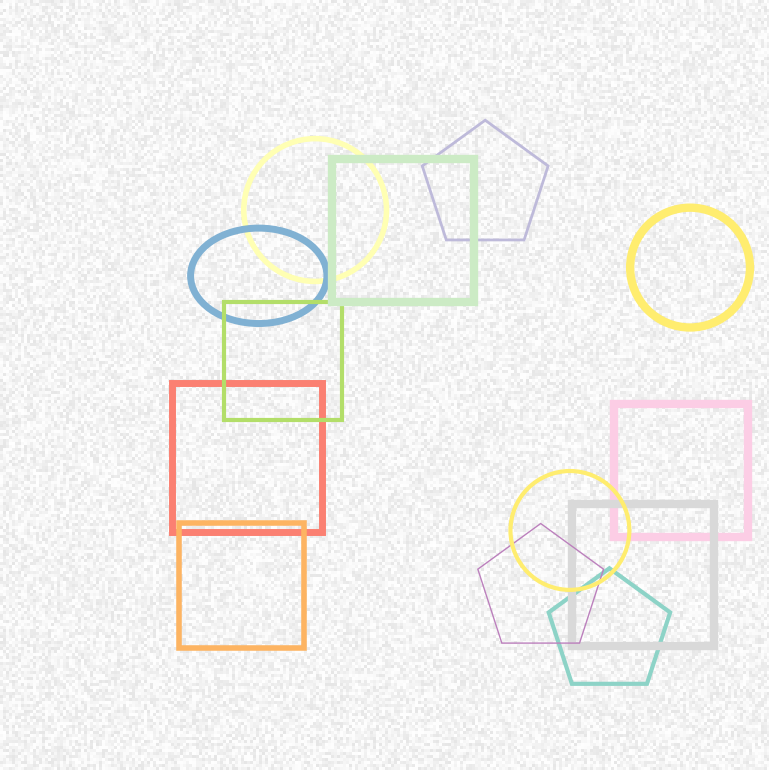[{"shape": "pentagon", "thickness": 1.5, "radius": 0.41, "center": [0.791, 0.179]}, {"shape": "circle", "thickness": 2, "radius": 0.46, "center": [0.409, 0.727]}, {"shape": "pentagon", "thickness": 1, "radius": 0.43, "center": [0.63, 0.758]}, {"shape": "square", "thickness": 2.5, "radius": 0.49, "center": [0.32, 0.406]}, {"shape": "oval", "thickness": 2.5, "radius": 0.44, "center": [0.336, 0.642]}, {"shape": "square", "thickness": 2, "radius": 0.41, "center": [0.314, 0.24]}, {"shape": "square", "thickness": 1.5, "radius": 0.38, "center": [0.367, 0.531]}, {"shape": "square", "thickness": 3, "radius": 0.43, "center": [0.884, 0.389]}, {"shape": "square", "thickness": 3, "radius": 0.46, "center": [0.835, 0.254]}, {"shape": "pentagon", "thickness": 0.5, "radius": 0.43, "center": [0.702, 0.234]}, {"shape": "square", "thickness": 3, "radius": 0.46, "center": [0.524, 0.701]}, {"shape": "circle", "thickness": 1.5, "radius": 0.39, "center": [0.74, 0.311]}, {"shape": "circle", "thickness": 3, "radius": 0.39, "center": [0.896, 0.652]}]